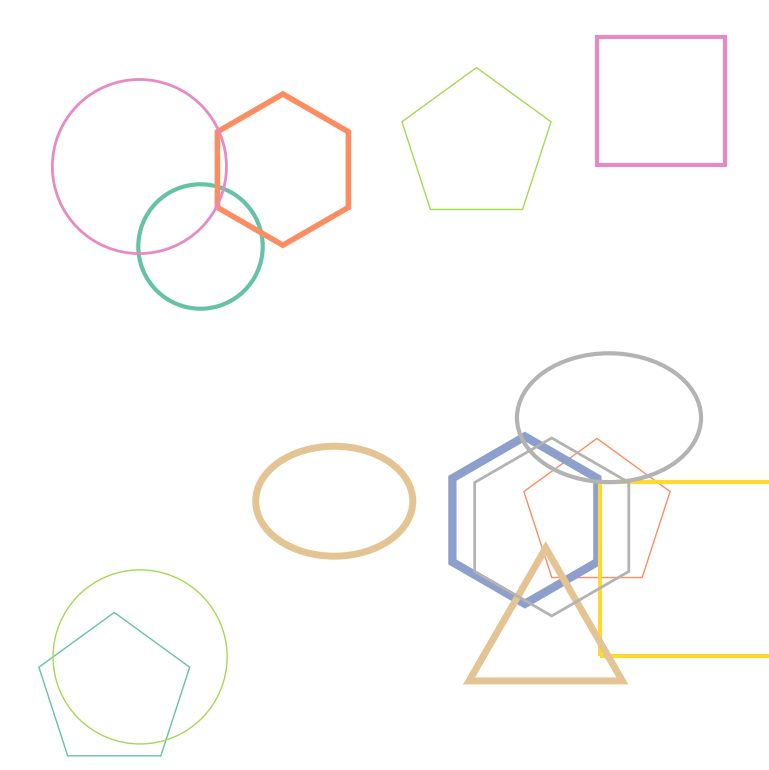[{"shape": "pentagon", "thickness": 0.5, "radius": 0.51, "center": [0.148, 0.102]}, {"shape": "circle", "thickness": 1.5, "radius": 0.4, "center": [0.26, 0.68]}, {"shape": "hexagon", "thickness": 2, "radius": 0.49, "center": [0.367, 0.78]}, {"shape": "pentagon", "thickness": 0.5, "radius": 0.5, "center": [0.775, 0.331]}, {"shape": "hexagon", "thickness": 3, "radius": 0.54, "center": [0.682, 0.324]}, {"shape": "circle", "thickness": 1, "radius": 0.57, "center": [0.181, 0.784]}, {"shape": "square", "thickness": 1.5, "radius": 0.42, "center": [0.859, 0.869]}, {"shape": "pentagon", "thickness": 0.5, "radius": 0.51, "center": [0.619, 0.81]}, {"shape": "circle", "thickness": 0.5, "radius": 0.57, "center": [0.182, 0.147]}, {"shape": "square", "thickness": 1.5, "radius": 0.57, "center": [0.892, 0.261]}, {"shape": "triangle", "thickness": 2.5, "radius": 0.58, "center": [0.709, 0.173]}, {"shape": "oval", "thickness": 2.5, "radius": 0.51, "center": [0.434, 0.349]}, {"shape": "oval", "thickness": 1.5, "radius": 0.6, "center": [0.791, 0.458]}, {"shape": "hexagon", "thickness": 1, "radius": 0.58, "center": [0.717, 0.316]}]